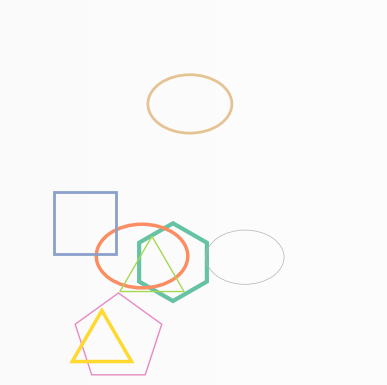[{"shape": "hexagon", "thickness": 3, "radius": 0.5, "center": [0.446, 0.319]}, {"shape": "oval", "thickness": 2.5, "radius": 0.59, "center": [0.367, 0.335]}, {"shape": "square", "thickness": 2, "radius": 0.4, "center": [0.22, 0.42]}, {"shape": "pentagon", "thickness": 1, "radius": 0.59, "center": [0.306, 0.122]}, {"shape": "triangle", "thickness": 1, "radius": 0.48, "center": [0.392, 0.291]}, {"shape": "triangle", "thickness": 2.5, "radius": 0.44, "center": [0.263, 0.105]}, {"shape": "oval", "thickness": 2, "radius": 0.54, "center": [0.49, 0.73]}, {"shape": "oval", "thickness": 0.5, "radius": 0.5, "center": [0.632, 0.332]}]